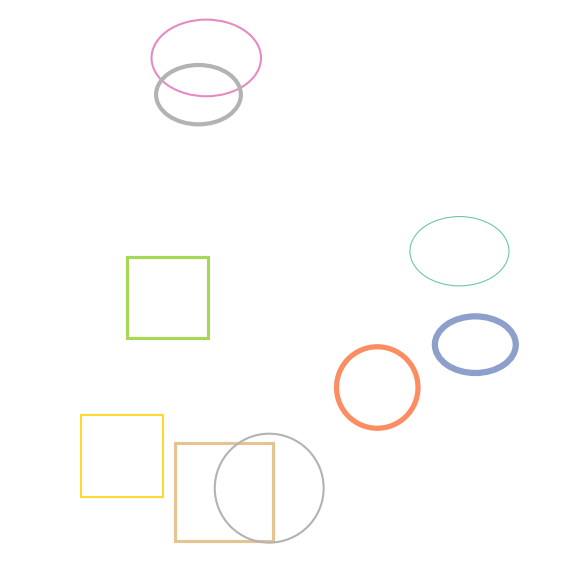[{"shape": "oval", "thickness": 0.5, "radius": 0.43, "center": [0.796, 0.564]}, {"shape": "circle", "thickness": 2.5, "radius": 0.35, "center": [0.653, 0.328]}, {"shape": "oval", "thickness": 3, "radius": 0.35, "center": [0.823, 0.402]}, {"shape": "oval", "thickness": 1, "radius": 0.47, "center": [0.357, 0.899]}, {"shape": "square", "thickness": 1.5, "radius": 0.35, "center": [0.291, 0.483]}, {"shape": "square", "thickness": 1, "radius": 0.36, "center": [0.211, 0.209]}, {"shape": "square", "thickness": 1.5, "radius": 0.43, "center": [0.388, 0.147]}, {"shape": "oval", "thickness": 2, "radius": 0.37, "center": [0.344, 0.835]}, {"shape": "circle", "thickness": 1, "radius": 0.47, "center": [0.466, 0.154]}]